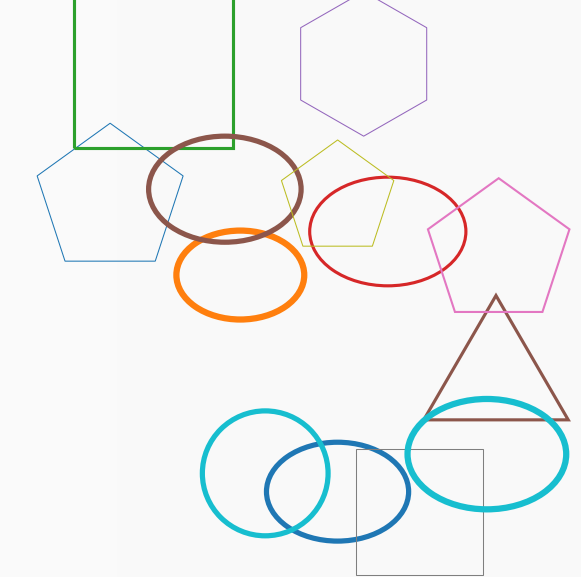[{"shape": "pentagon", "thickness": 0.5, "radius": 0.66, "center": [0.189, 0.654]}, {"shape": "oval", "thickness": 2.5, "radius": 0.61, "center": [0.581, 0.148]}, {"shape": "oval", "thickness": 3, "radius": 0.55, "center": [0.413, 0.523]}, {"shape": "square", "thickness": 1.5, "radius": 0.68, "center": [0.263, 0.881]}, {"shape": "oval", "thickness": 1.5, "radius": 0.67, "center": [0.667, 0.598]}, {"shape": "hexagon", "thickness": 0.5, "radius": 0.63, "center": [0.626, 0.889]}, {"shape": "oval", "thickness": 2.5, "radius": 0.66, "center": [0.387, 0.672]}, {"shape": "triangle", "thickness": 1.5, "radius": 0.72, "center": [0.853, 0.344]}, {"shape": "pentagon", "thickness": 1, "radius": 0.64, "center": [0.858, 0.563]}, {"shape": "square", "thickness": 0.5, "radius": 0.55, "center": [0.722, 0.113]}, {"shape": "pentagon", "thickness": 0.5, "radius": 0.51, "center": [0.581, 0.655]}, {"shape": "circle", "thickness": 2.5, "radius": 0.54, "center": [0.456, 0.179]}, {"shape": "oval", "thickness": 3, "radius": 0.68, "center": [0.838, 0.213]}]